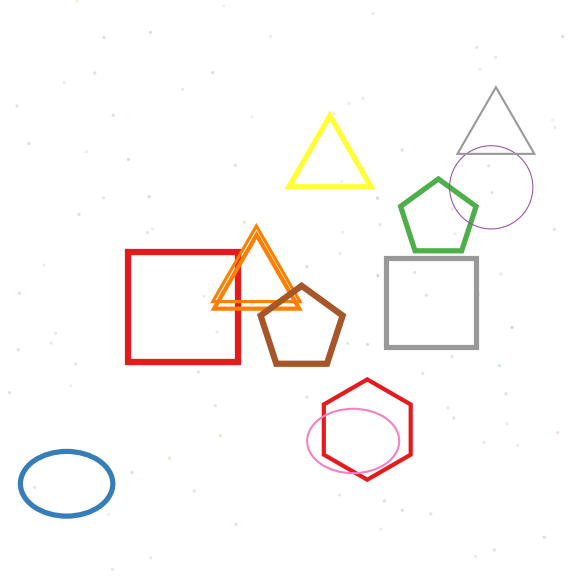[{"shape": "square", "thickness": 3, "radius": 0.48, "center": [0.317, 0.468]}, {"shape": "hexagon", "thickness": 2, "radius": 0.43, "center": [0.636, 0.255]}, {"shape": "oval", "thickness": 2.5, "radius": 0.4, "center": [0.115, 0.161]}, {"shape": "pentagon", "thickness": 2.5, "radius": 0.34, "center": [0.759, 0.62]}, {"shape": "circle", "thickness": 0.5, "radius": 0.36, "center": [0.851, 0.675]}, {"shape": "triangle", "thickness": 2, "radius": 0.43, "center": [0.444, 0.507]}, {"shape": "triangle", "thickness": 1.5, "radius": 0.44, "center": [0.444, 0.521]}, {"shape": "triangle", "thickness": 2.5, "radius": 0.41, "center": [0.571, 0.717]}, {"shape": "pentagon", "thickness": 3, "radius": 0.37, "center": [0.522, 0.43]}, {"shape": "oval", "thickness": 1, "radius": 0.4, "center": [0.612, 0.236]}, {"shape": "square", "thickness": 2.5, "radius": 0.39, "center": [0.746, 0.476]}, {"shape": "triangle", "thickness": 1, "radius": 0.38, "center": [0.859, 0.771]}]